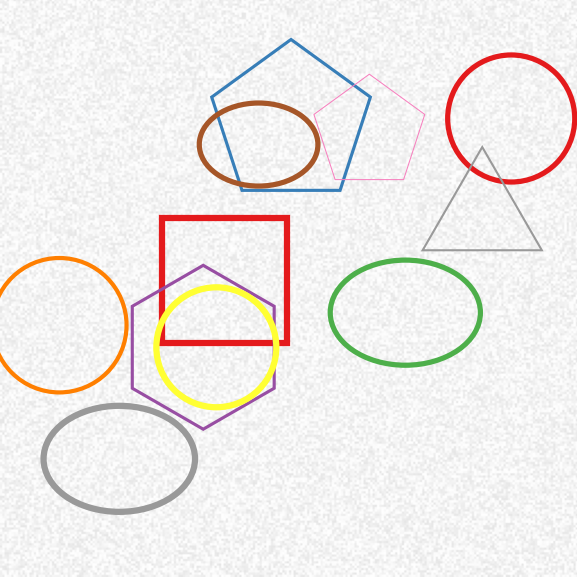[{"shape": "square", "thickness": 3, "radius": 0.54, "center": [0.389, 0.513]}, {"shape": "circle", "thickness": 2.5, "radius": 0.55, "center": [0.885, 0.794]}, {"shape": "pentagon", "thickness": 1.5, "radius": 0.72, "center": [0.504, 0.786]}, {"shape": "oval", "thickness": 2.5, "radius": 0.65, "center": [0.702, 0.458]}, {"shape": "hexagon", "thickness": 1.5, "radius": 0.71, "center": [0.352, 0.398]}, {"shape": "circle", "thickness": 2, "radius": 0.58, "center": [0.103, 0.436]}, {"shape": "circle", "thickness": 3, "radius": 0.52, "center": [0.375, 0.398]}, {"shape": "oval", "thickness": 2.5, "radius": 0.51, "center": [0.448, 0.749]}, {"shape": "pentagon", "thickness": 0.5, "radius": 0.5, "center": [0.64, 0.77]}, {"shape": "oval", "thickness": 3, "radius": 0.66, "center": [0.207, 0.205]}, {"shape": "triangle", "thickness": 1, "radius": 0.6, "center": [0.835, 0.625]}]